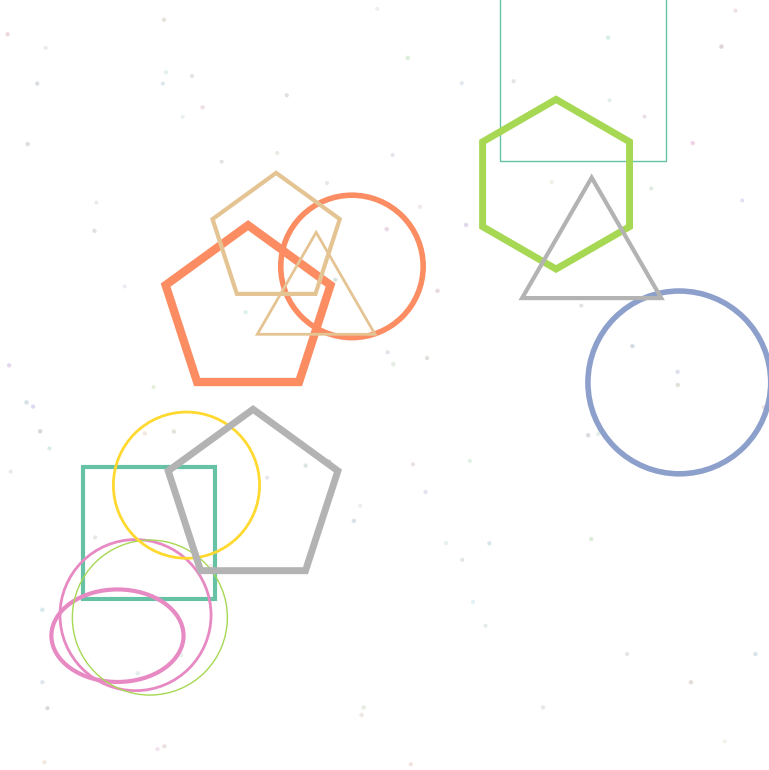[{"shape": "square", "thickness": 1.5, "radius": 0.43, "center": [0.194, 0.308]}, {"shape": "square", "thickness": 0.5, "radius": 0.54, "center": [0.757, 0.899]}, {"shape": "pentagon", "thickness": 3, "radius": 0.56, "center": [0.322, 0.595]}, {"shape": "circle", "thickness": 2, "radius": 0.46, "center": [0.457, 0.654]}, {"shape": "circle", "thickness": 2, "radius": 0.59, "center": [0.882, 0.503]}, {"shape": "oval", "thickness": 1.5, "radius": 0.43, "center": [0.153, 0.174]}, {"shape": "circle", "thickness": 1, "radius": 0.49, "center": [0.176, 0.201]}, {"shape": "circle", "thickness": 0.5, "radius": 0.5, "center": [0.195, 0.198]}, {"shape": "hexagon", "thickness": 2.5, "radius": 0.55, "center": [0.722, 0.761]}, {"shape": "circle", "thickness": 1, "radius": 0.47, "center": [0.242, 0.37]}, {"shape": "triangle", "thickness": 1, "radius": 0.44, "center": [0.411, 0.61]}, {"shape": "pentagon", "thickness": 1.5, "radius": 0.43, "center": [0.359, 0.689]}, {"shape": "pentagon", "thickness": 2.5, "radius": 0.58, "center": [0.329, 0.353]}, {"shape": "triangle", "thickness": 1.5, "radius": 0.52, "center": [0.768, 0.665]}]